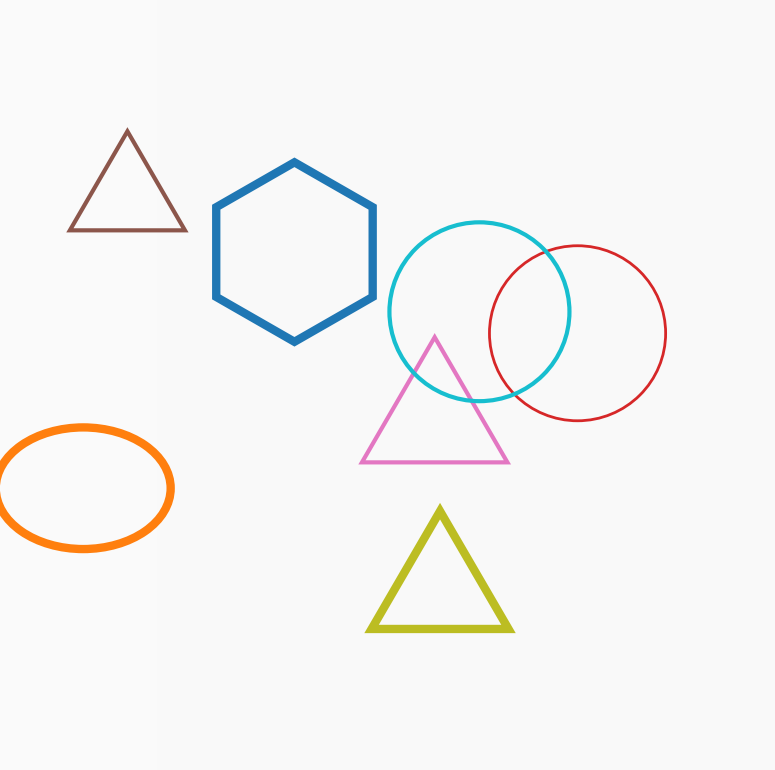[{"shape": "hexagon", "thickness": 3, "radius": 0.58, "center": [0.38, 0.673]}, {"shape": "oval", "thickness": 3, "radius": 0.56, "center": [0.107, 0.366]}, {"shape": "circle", "thickness": 1, "radius": 0.57, "center": [0.745, 0.567]}, {"shape": "triangle", "thickness": 1.5, "radius": 0.43, "center": [0.164, 0.744]}, {"shape": "triangle", "thickness": 1.5, "radius": 0.54, "center": [0.561, 0.454]}, {"shape": "triangle", "thickness": 3, "radius": 0.51, "center": [0.568, 0.234]}, {"shape": "circle", "thickness": 1.5, "radius": 0.58, "center": [0.619, 0.595]}]